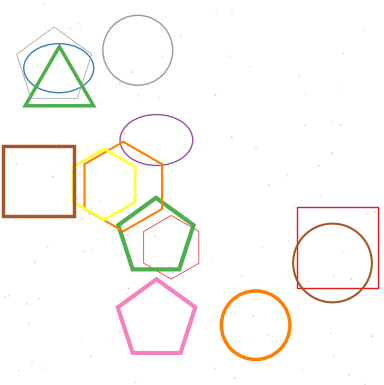[{"shape": "square", "thickness": 1, "radius": 0.53, "center": [0.877, 0.358]}, {"shape": "hexagon", "thickness": 0.5, "radius": 0.41, "center": [0.445, 0.358]}, {"shape": "oval", "thickness": 1, "radius": 0.45, "center": [0.153, 0.823]}, {"shape": "pentagon", "thickness": 3, "radius": 0.51, "center": [0.405, 0.383]}, {"shape": "triangle", "thickness": 2.5, "radius": 0.51, "center": [0.154, 0.777]}, {"shape": "oval", "thickness": 1, "radius": 0.47, "center": [0.406, 0.636]}, {"shape": "hexagon", "thickness": 1.5, "radius": 0.58, "center": [0.32, 0.515]}, {"shape": "circle", "thickness": 2.5, "radius": 0.45, "center": [0.664, 0.155]}, {"shape": "hexagon", "thickness": 2, "radius": 0.46, "center": [0.271, 0.521]}, {"shape": "square", "thickness": 2.5, "radius": 0.46, "center": [0.1, 0.529]}, {"shape": "circle", "thickness": 1.5, "radius": 0.51, "center": [0.864, 0.317]}, {"shape": "pentagon", "thickness": 3, "radius": 0.53, "center": [0.407, 0.169]}, {"shape": "pentagon", "thickness": 0.5, "radius": 0.51, "center": [0.141, 0.828]}, {"shape": "circle", "thickness": 1, "radius": 0.45, "center": [0.358, 0.869]}]